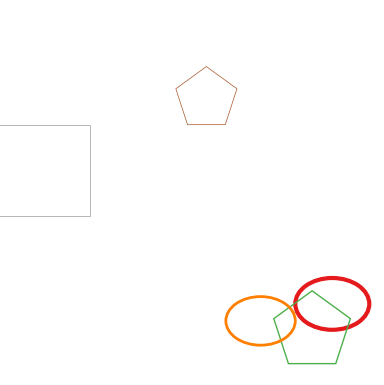[{"shape": "oval", "thickness": 3, "radius": 0.48, "center": [0.863, 0.211]}, {"shape": "pentagon", "thickness": 1, "radius": 0.52, "center": [0.811, 0.14]}, {"shape": "oval", "thickness": 2, "radius": 0.45, "center": [0.677, 0.167]}, {"shape": "pentagon", "thickness": 0.5, "radius": 0.42, "center": [0.536, 0.744]}, {"shape": "square", "thickness": 0.5, "radius": 0.59, "center": [0.116, 0.558]}]